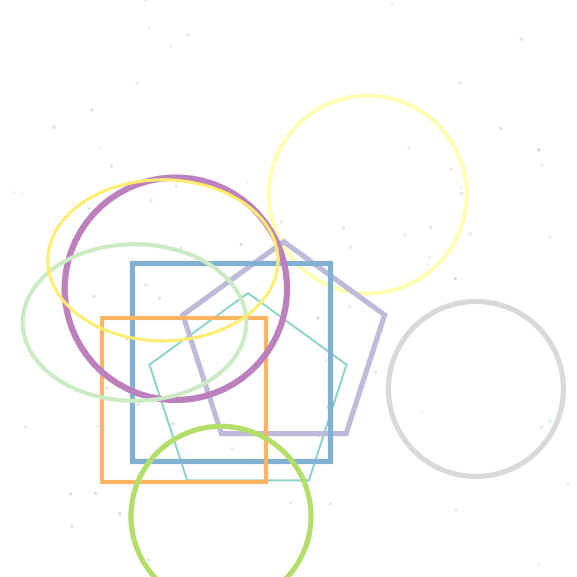[{"shape": "pentagon", "thickness": 1, "radius": 0.9, "center": [0.429, 0.312]}, {"shape": "circle", "thickness": 2, "radius": 0.86, "center": [0.637, 0.662]}, {"shape": "pentagon", "thickness": 2.5, "radius": 0.92, "center": [0.491, 0.397]}, {"shape": "square", "thickness": 2.5, "radius": 0.86, "center": [0.4, 0.372]}, {"shape": "square", "thickness": 2, "radius": 0.71, "center": [0.319, 0.307]}, {"shape": "circle", "thickness": 2.5, "radius": 0.78, "center": [0.383, 0.105]}, {"shape": "circle", "thickness": 2.5, "radius": 0.76, "center": [0.824, 0.326]}, {"shape": "circle", "thickness": 3, "radius": 0.96, "center": [0.305, 0.499]}, {"shape": "oval", "thickness": 2, "radius": 0.97, "center": [0.233, 0.441]}, {"shape": "oval", "thickness": 1.5, "radius": 1.0, "center": [0.282, 0.548]}]